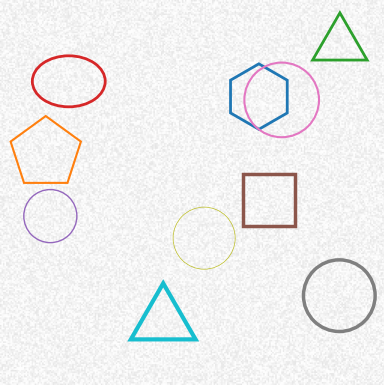[{"shape": "hexagon", "thickness": 2, "radius": 0.43, "center": [0.672, 0.749]}, {"shape": "pentagon", "thickness": 1.5, "radius": 0.48, "center": [0.119, 0.603]}, {"shape": "triangle", "thickness": 2, "radius": 0.41, "center": [0.883, 0.885]}, {"shape": "oval", "thickness": 2, "radius": 0.47, "center": [0.179, 0.789]}, {"shape": "circle", "thickness": 1, "radius": 0.34, "center": [0.131, 0.439]}, {"shape": "square", "thickness": 2.5, "radius": 0.34, "center": [0.699, 0.48]}, {"shape": "circle", "thickness": 1.5, "radius": 0.48, "center": [0.732, 0.741]}, {"shape": "circle", "thickness": 2.5, "radius": 0.47, "center": [0.881, 0.232]}, {"shape": "circle", "thickness": 0.5, "radius": 0.4, "center": [0.53, 0.381]}, {"shape": "triangle", "thickness": 3, "radius": 0.49, "center": [0.424, 0.167]}]